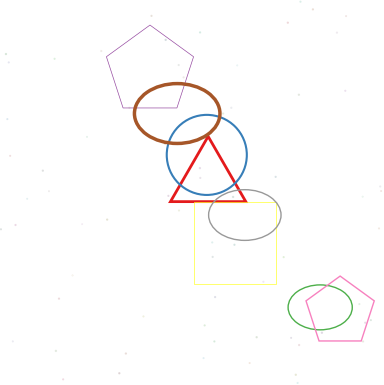[{"shape": "triangle", "thickness": 2, "radius": 0.56, "center": [0.541, 0.533]}, {"shape": "circle", "thickness": 1.5, "radius": 0.52, "center": [0.537, 0.598]}, {"shape": "oval", "thickness": 1, "radius": 0.42, "center": [0.832, 0.202]}, {"shape": "pentagon", "thickness": 0.5, "radius": 0.6, "center": [0.39, 0.816]}, {"shape": "square", "thickness": 0.5, "radius": 0.53, "center": [0.61, 0.369]}, {"shape": "oval", "thickness": 2.5, "radius": 0.56, "center": [0.46, 0.705]}, {"shape": "pentagon", "thickness": 1, "radius": 0.47, "center": [0.883, 0.19]}, {"shape": "oval", "thickness": 1, "radius": 0.47, "center": [0.636, 0.441]}]